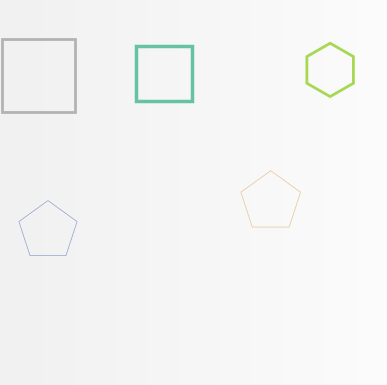[{"shape": "square", "thickness": 2.5, "radius": 0.36, "center": [0.424, 0.81]}, {"shape": "pentagon", "thickness": 0.5, "radius": 0.39, "center": [0.124, 0.4]}, {"shape": "hexagon", "thickness": 2, "radius": 0.35, "center": [0.852, 0.818]}, {"shape": "pentagon", "thickness": 0.5, "radius": 0.4, "center": [0.699, 0.476]}, {"shape": "square", "thickness": 2, "radius": 0.47, "center": [0.1, 0.803]}]